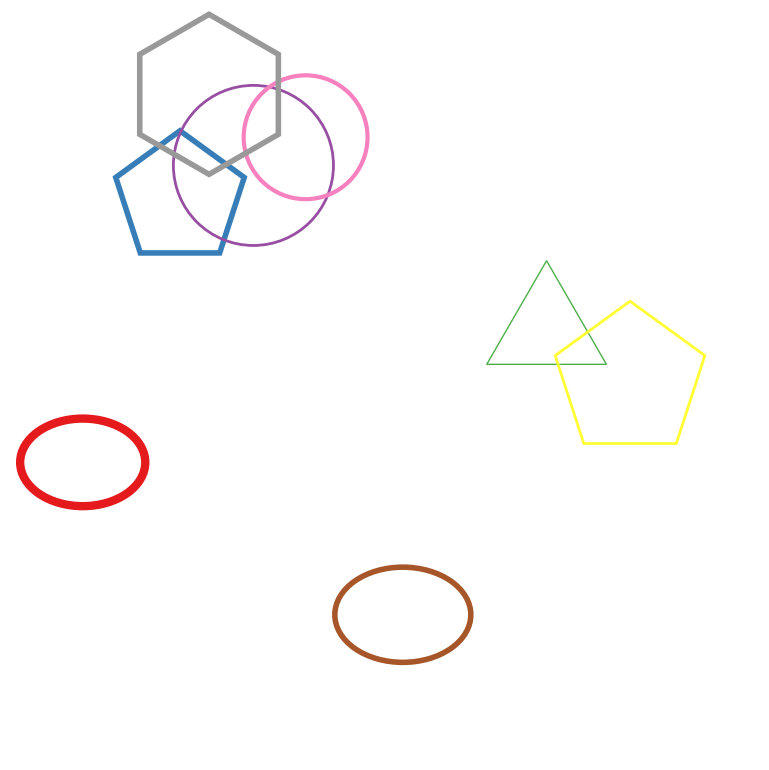[{"shape": "oval", "thickness": 3, "radius": 0.41, "center": [0.107, 0.4]}, {"shape": "pentagon", "thickness": 2, "radius": 0.44, "center": [0.234, 0.742]}, {"shape": "triangle", "thickness": 0.5, "radius": 0.45, "center": [0.71, 0.572]}, {"shape": "circle", "thickness": 1, "radius": 0.52, "center": [0.329, 0.785]}, {"shape": "pentagon", "thickness": 1, "radius": 0.51, "center": [0.818, 0.507]}, {"shape": "oval", "thickness": 2, "radius": 0.44, "center": [0.523, 0.202]}, {"shape": "circle", "thickness": 1.5, "radius": 0.4, "center": [0.397, 0.822]}, {"shape": "hexagon", "thickness": 2, "radius": 0.52, "center": [0.272, 0.877]}]